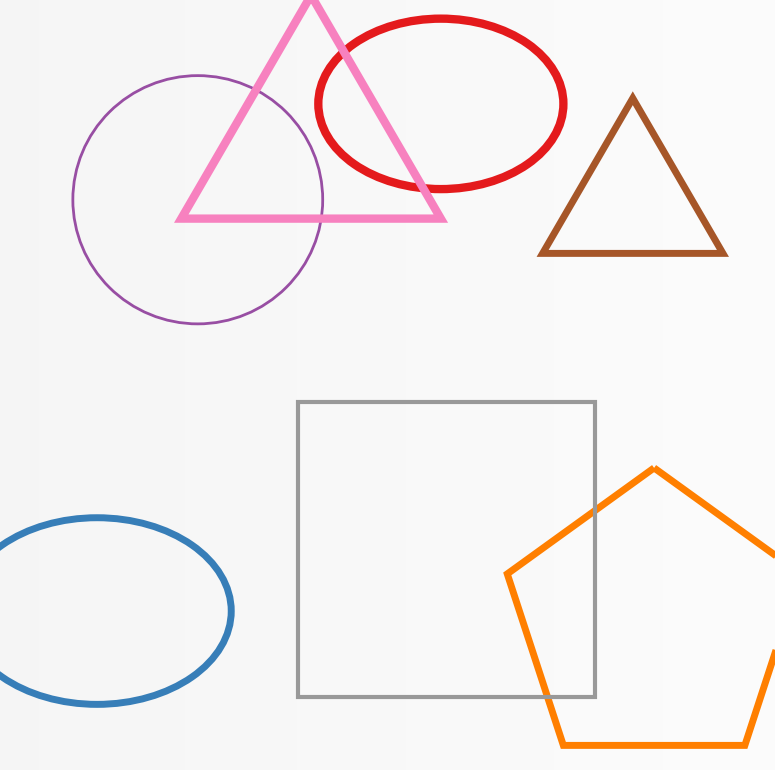[{"shape": "oval", "thickness": 3, "radius": 0.79, "center": [0.569, 0.865]}, {"shape": "oval", "thickness": 2.5, "radius": 0.87, "center": [0.125, 0.206]}, {"shape": "circle", "thickness": 1, "radius": 0.81, "center": [0.255, 0.741]}, {"shape": "pentagon", "thickness": 2.5, "radius": 1.0, "center": [0.844, 0.193]}, {"shape": "triangle", "thickness": 2.5, "radius": 0.67, "center": [0.816, 0.738]}, {"shape": "triangle", "thickness": 3, "radius": 0.97, "center": [0.401, 0.813]}, {"shape": "square", "thickness": 1.5, "radius": 0.96, "center": [0.576, 0.287]}]